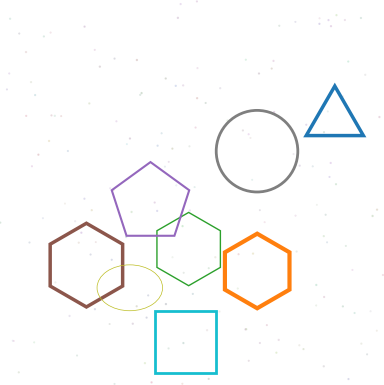[{"shape": "triangle", "thickness": 2.5, "radius": 0.43, "center": [0.87, 0.691]}, {"shape": "hexagon", "thickness": 3, "radius": 0.48, "center": [0.668, 0.296]}, {"shape": "hexagon", "thickness": 1, "radius": 0.48, "center": [0.49, 0.353]}, {"shape": "pentagon", "thickness": 1.5, "radius": 0.53, "center": [0.391, 0.473]}, {"shape": "hexagon", "thickness": 2.5, "radius": 0.54, "center": [0.224, 0.311]}, {"shape": "circle", "thickness": 2, "radius": 0.53, "center": [0.668, 0.607]}, {"shape": "oval", "thickness": 0.5, "radius": 0.43, "center": [0.337, 0.252]}, {"shape": "square", "thickness": 2, "radius": 0.4, "center": [0.482, 0.111]}]